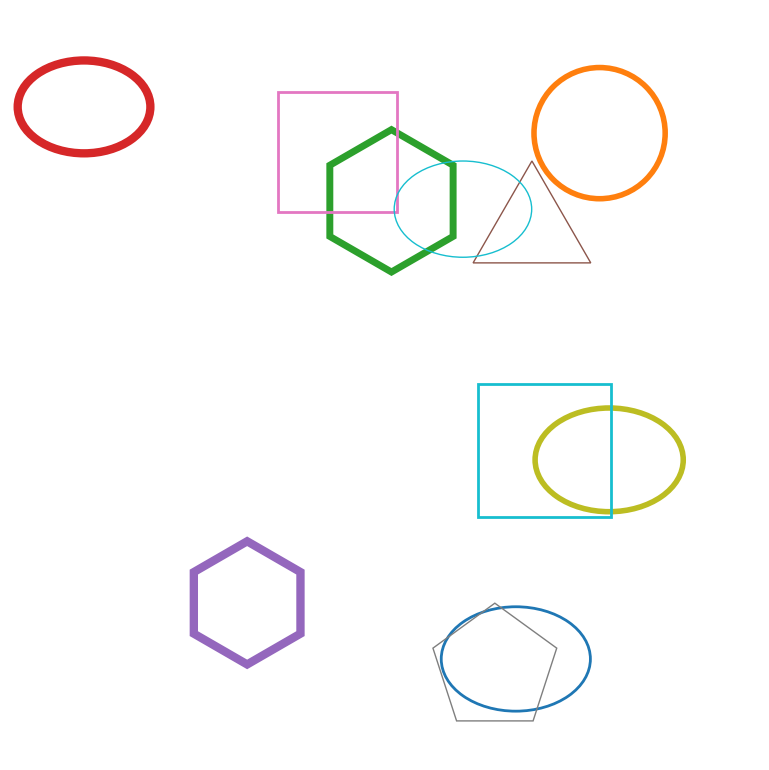[{"shape": "oval", "thickness": 1, "radius": 0.48, "center": [0.67, 0.144]}, {"shape": "circle", "thickness": 2, "radius": 0.43, "center": [0.779, 0.827]}, {"shape": "hexagon", "thickness": 2.5, "radius": 0.46, "center": [0.508, 0.739]}, {"shape": "oval", "thickness": 3, "radius": 0.43, "center": [0.109, 0.861]}, {"shape": "hexagon", "thickness": 3, "radius": 0.4, "center": [0.321, 0.217]}, {"shape": "triangle", "thickness": 0.5, "radius": 0.44, "center": [0.691, 0.703]}, {"shape": "square", "thickness": 1, "radius": 0.39, "center": [0.438, 0.803]}, {"shape": "pentagon", "thickness": 0.5, "radius": 0.42, "center": [0.643, 0.132]}, {"shape": "oval", "thickness": 2, "radius": 0.48, "center": [0.791, 0.403]}, {"shape": "oval", "thickness": 0.5, "radius": 0.45, "center": [0.601, 0.728]}, {"shape": "square", "thickness": 1, "radius": 0.43, "center": [0.707, 0.415]}]